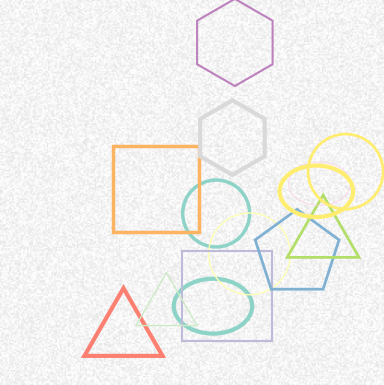[{"shape": "circle", "thickness": 2.5, "radius": 0.43, "center": [0.561, 0.445]}, {"shape": "oval", "thickness": 3, "radius": 0.51, "center": [0.553, 0.205]}, {"shape": "circle", "thickness": 1, "radius": 0.53, "center": [0.648, 0.341]}, {"shape": "square", "thickness": 1.5, "radius": 0.59, "center": [0.59, 0.231]}, {"shape": "triangle", "thickness": 3, "radius": 0.59, "center": [0.321, 0.134]}, {"shape": "pentagon", "thickness": 2, "radius": 0.57, "center": [0.772, 0.342]}, {"shape": "square", "thickness": 2.5, "radius": 0.56, "center": [0.405, 0.51]}, {"shape": "triangle", "thickness": 2, "radius": 0.54, "center": [0.839, 0.385]}, {"shape": "oval", "thickness": 0.5, "radius": 0.4, "center": [0.83, 0.523]}, {"shape": "hexagon", "thickness": 3, "radius": 0.48, "center": [0.604, 0.643]}, {"shape": "hexagon", "thickness": 1.5, "radius": 0.57, "center": [0.61, 0.89]}, {"shape": "triangle", "thickness": 1, "radius": 0.46, "center": [0.432, 0.2]}, {"shape": "oval", "thickness": 3, "radius": 0.48, "center": [0.822, 0.503]}, {"shape": "circle", "thickness": 2, "radius": 0.49, "center": [0.898, 0.554]}]